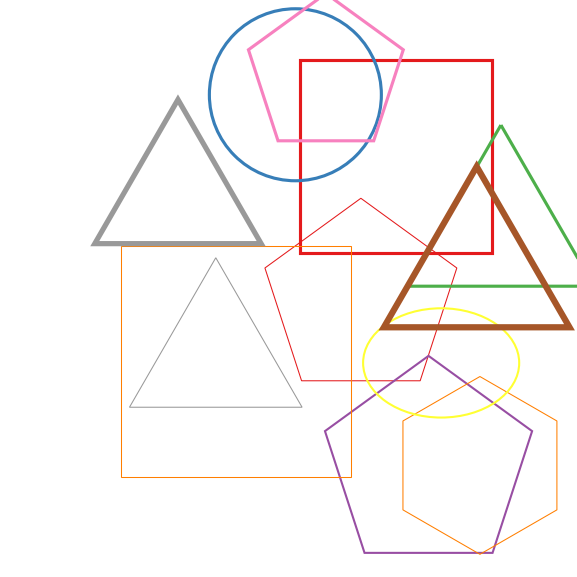[{"shape": "pentagon", "thickness": 0.5, "radius": 0.87, "center": [0.625, 0.481]}, {"shape": "square", "thickness": 1.5, "radius": 0.83, "center": [0.685, 0.728]}, {"shape": "circle", "thickness": 1.5, "radius": 0.74, "center": [0.511, 0.835]}, {"shape": "triangle", "thickness": 1.5, "radius": 0.93, "center": [0.867, 0.597]}, {"shape": "pentagon", "thickness": 1, "radius": 0.94, "center": [0.742, 0.194]}, {"shape": "square", "thickness": 0.5, "radius": 1.0, "center": [0.408, 0.373]}, {"shape": "hexagon", "thickness": 0.5, "radius": 0.77, "center": [0.831, 0.193]}, {"shape": "oval", "thickness": 1, "radius": 0.68, "center": [0.764, 0.371]}, {"shape": "triangle", "thickness": 3, "radius": 0.93, "center": [0.825, 0.525]}, {"shape": "pentagon", "thickness": 1.5, "radius": 0.7, "center": [0.564, 0.869]}, {"shape": "triangle", "thickness": 2.5, "radius": 0.83, "center": [0.308, 0.66]}, {"shape": "triangle", "thickness": 0.5, "radius": 0.86, "center": [0.374, 0.38]}]